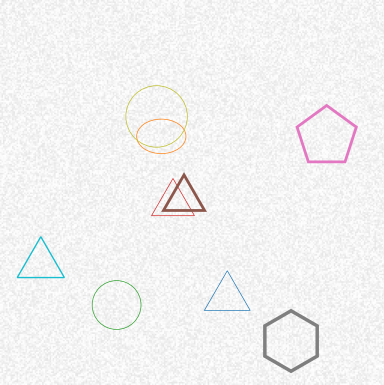[{"shape": "triangle", "thickness": 0.5, "radius": 0.34, "center": [0.59, 0.228]}, {"shape": "oval", "thickness": 0.5, "radius": 0.32, "center": [0.419, 0.646]}, {"shape": "circle", "thickness": 0.5, "radius": 0.32, "center": [0.303, 0.208]}, {"shape": "triangle", "thickness": 0.5, "radius": 0.32, "center": [0.449, 0.472]}, {"shape": "triangle", "thickness": 2, "radius": 0.31, "center": [0.478, 0.484]}, {"shape": "pentagon", "thickness": 2, "radius": 0.4, "center": [0.849, 0.645]}, {"shape": "hexagon", "thickness": 2.5, "radius": 0.39, "center": [0.756, 0.114]}, {"shape": "circle", "thickness": 0.5, "radius": 0.4, "center": [0.407, 0.698]}, {"shape": "triangle", "thickness": 1, "radius": 0.35, "center": [0.106, 0.314]}]